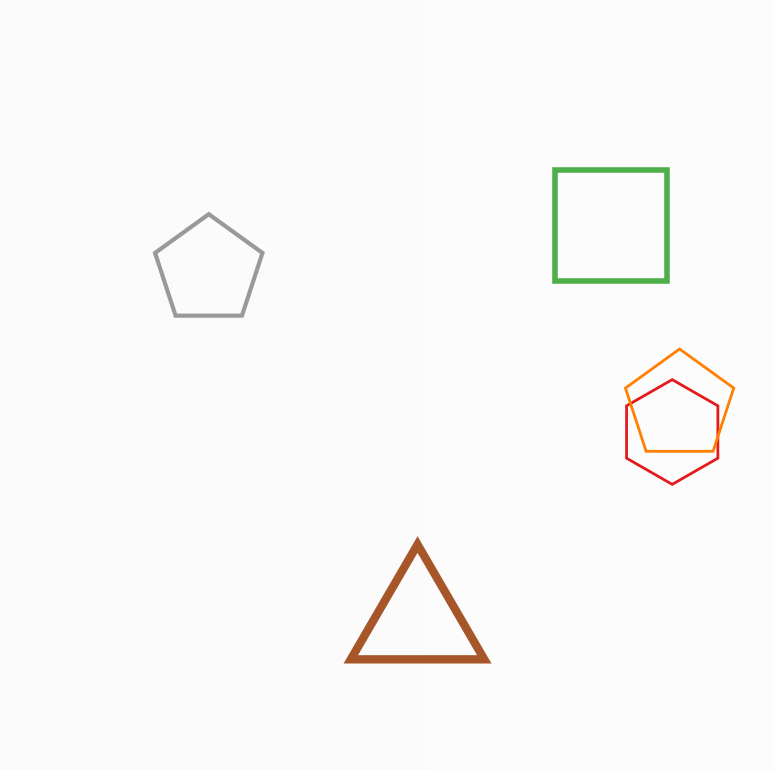[{"shape": "hexagon", "thickness": 1, "radius": 0.34, "center": [0.867, 0.439]}, {"shape": "square", "thickness": 2, "radius": 0.36, "center": [0.788, 0.707]}, {"shape": "pentagon", "thickness": 1, "radius": 0.37, "center": [0.877, 0.473]}, {"shape": "triangle", "thickness": 3, "radius": 0.5, "center": [0.539, 0.193]}, {"shape": "pentagon", "thickness": 1.5, "radius": 0.36, "center": [0.269, 0.649]}]